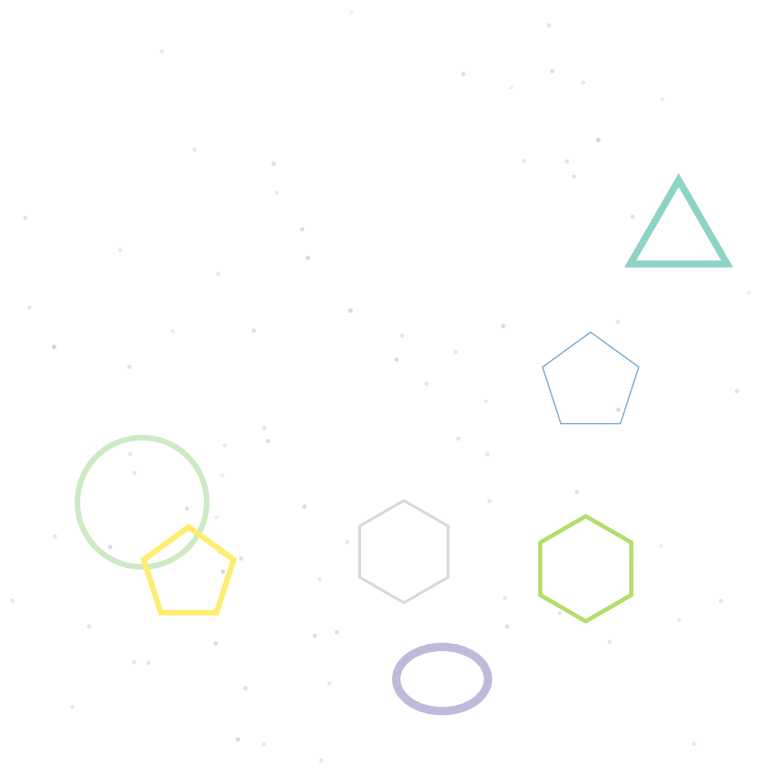[{"shape": "triangle", "thickness": 2.5, "radius": 0.36, "center": [0.881, 0.693]}, {"shape": "oval", "thickness": 3, "radius": 0.3, "center": [0.574, 0.118]}, {"shape": "pentagon", "thickness": 0.5, "radius": 0.33, "center": [0.767, 0.503]}, {"shape": "hexagon", "thickness": 1.5, "radius": 0.34, "center": [0.761, 0.261]}, {"shape": "hexagon", "thickness": 1, "radius": 0.33, "center": [0.524, 0.284]}, {"shape": "circle", "thickness": 2, "radius": 0.42, "center": [0.184, 0.348]}, {"shape": "pentagon", "thickness": 2, "radius": 0.31, "center": [0.245, 0.254]}]